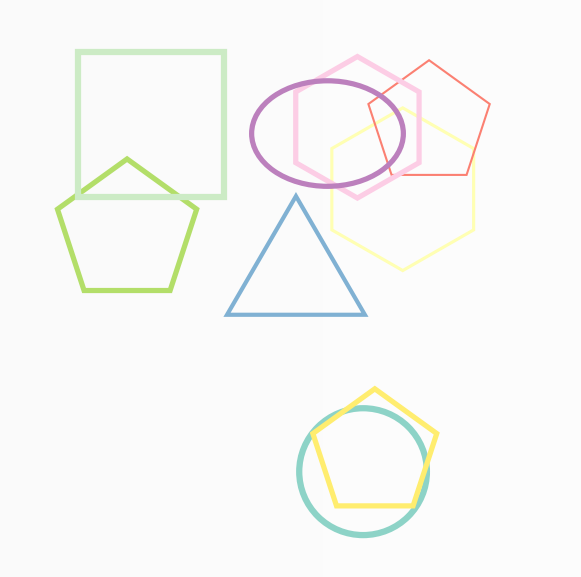[{"shape": "circle", "thickness": 3, "radius": 0.55, "center": [0.625, 0.182]}, {"shape": "hexagon", "thickness": 1.5, "radius": 0.7, "center": [0.693, 0.671]}, {"shape": "pentagon", "thickness": 1, "radius": 0.55, "center": [0.738, 0.785]}, {"shape": "triangle", "thickness": 2, "radius": 0.68, "center": [0.509, 0.523]}, {"shape": "pentagon", "thickness": 2.5, "radius": 0.63, "center": [0.219, 0.598]}, {"shape": "hexagon", "thickness": 2.5, "radius": 0.61, "center": [0.615, 0.779]}, {"shape": "oval", "thickness": 2.5, "radius": 0.65, "center": [0.563, 0.768]}, {"shape": "square", "thickness": 3, "radius": 0.63, "center": [0.259, 0.783]}, {"shape": "pentagon", "thickness": 2.5, "radius": 0.56, "center": [0.645, 0.214]}]